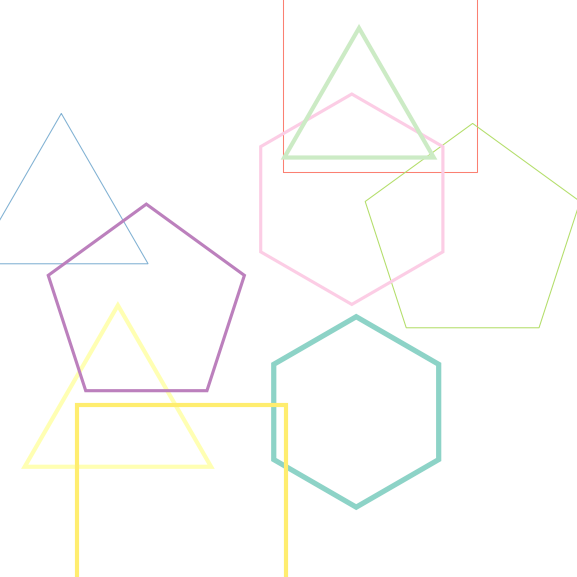[{"shape": "hexagon", "thickness": 2.5, "radius": 0.82, "center": [0.617, 0.286]}, {"shape": "triangle", "thickness": 2, "radius": 0.93, "center": [0.204, 0.284]}, {"shape": "square", "thickness": 0.5, "radius": 0.84, "center": [0.658, 0.869]}, {"shape": "triangle", "thickness": 0.5, "radius": 0.87, "center": [0.106, 0.629]}, {"shape": "pentagon", "thickness": 0.5, "radius": 0.98, "center": [0.818, 0.59]}, {"shape": "hexagon", "thickness": 1.5, "radius": 0.91, "center": [0.609, 0.654]}, {"shape": "pentagon", "thickness": 1.5, "radius": 0.89, "center": [0.253, 0.467]}, {"shape": "triangle", "thickness": 2, "radius": 0.75, "center": [0.622, 0.801]}, {"shape": "square", "thickness": 2, "radius": 0.9, "center": [0.314, 0.118]}]